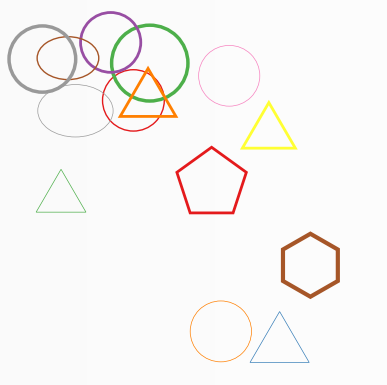[{"shape": "circle", "thickness": 1, "radius": 0.4, "center": [0.344, 0.739]}, {"shape": "pentagon", "thickness": 2, "radius": 0.47, "center": [0.546, 0.523]}, {"shape": "triangle", "thickness": 0.5, "radius": 0.44, "center": [0.722, 0.103]}, {"shape": "triangle", "thickness": 0.5, "radius": 0.37, "center": [0.158, 0.486]}, {"shape": "circle", "thickness": 2.5, "radius": 0.49, "center": [0.387, 0.836]}, {"shape": "circle", "thickness": 2, "radius": 0.39, "center": [0.286, 0.89]}, {"shape": "triangle", "thickness": 2, "radius": 0.42, "center": [0.382, 0.739]}, {"shape": "circle", "thickness": 0.5, "radius": 0.4, "center": [0.57, 0.139]}, {"shape": "triangle", "thickness": 2, "radius": 0.39, "center": [0.694, 0.655]}, {"shape": "hexagon", "thickness": 3, "radius": 0.41, "center": [0.801, 0.311]}, {"shape": "oval", "thickness": 1, "radius": 0.4, "center": [0.175, 0.849]}, {"shape": "circle", "thickness": 0.5, "radius": 0.39, "center": [0.592, 0.803]}, {"shape": "circle", "thickness": 2.5, "radius": 0.43, "center": [0.109, 0.847]}, {"shape": "oval", "thickness": 0.5, "radius": 0.49, "center": [0.195, 0.712]}]